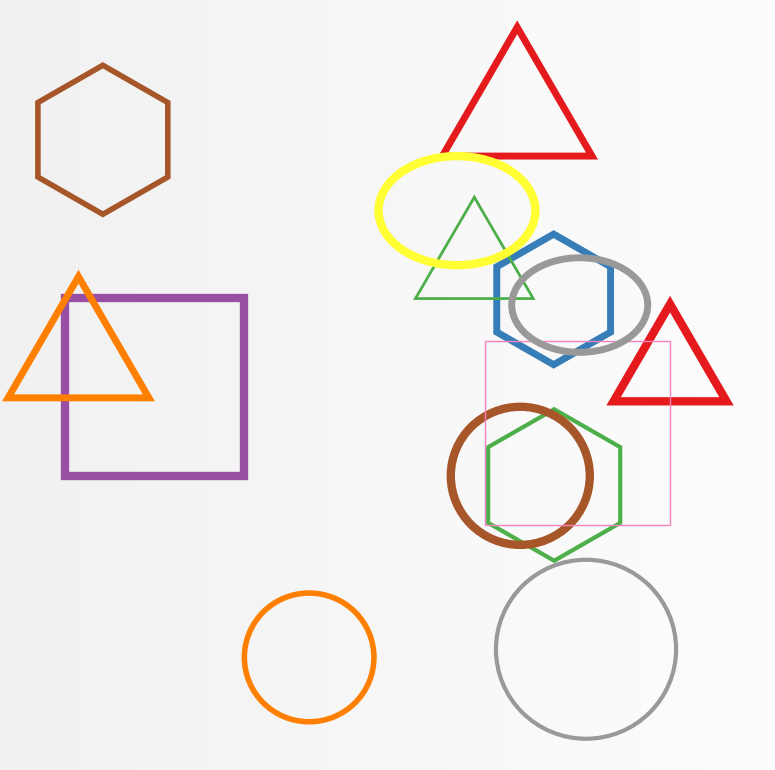[{"shape": "triangle", "thickness": 2.5, "radius": 0.56, "center": [0.667, 0.853]}, {"shape": "triangle", "thickness": 3, "radius": 0.42, "center": [0.865, 0.521]}, {"shape": "hexagon", "thickness": 2.5, "radius": 0.42, "center": [0.714, 0.611]}, {"shape": "triangle", "thickness": 1, "radius": 0.44, "center": [0.612, 0.656]}, {"shape": "hexagon", "thickness": 1.5, "radius": 0.49, "center": [0.715, 0.37]}, {"shape": "square", "thickness": 3, "radius": 0.58, "center": [0.199, 0.497]}, {"shape": "circle", "thickness": 2, "radius": 0.42, "center": [0.399, 0.146]}, {"shape": "triangle", "thickness": 2.5, "radius": 0.52, "center": [0.101, 0.536]}, {"shape": "oval", "thickness": 3, "radius": 0.51, "center": [0.59, 0.726]}, {"shape": "circle", "thickness": 3, "radius": 0.45, "center": [0.671, 0.382]}, {"shape": "hexagon", "thickness": 2, "radius": 0.48, "center": [0.133, 0.818]}, {"shape": "square", "thickness": 0.5, "radius": 0.6, "center": [0.745, 0.438]}, {"shape": "oval", "thickness": 2.5, "radius": 0.44, "center": [0.748, 0.604]}, {"shape": "circle", "thickness": 1.5, "radius": 0.58, "center": [0.756, 0.157]}]